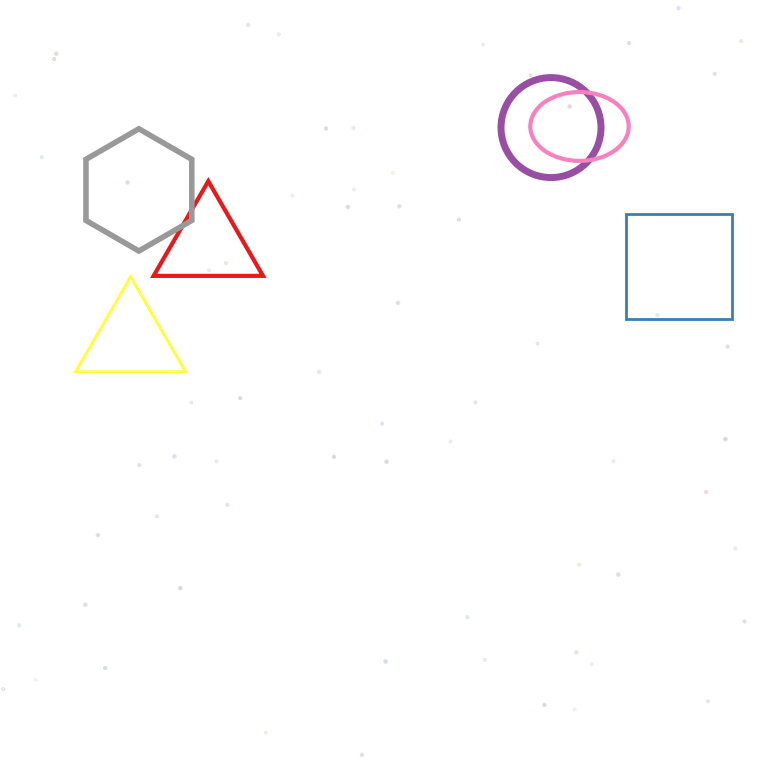[{"shape": "triangle", "thickness": 1.5, "radius": 0.41, "center": [0.271, 0.683]}, {"shape": "square", "thickness": 1, "radius": 0.34, "center": [0.882, 0.654]}, {"shape": "circle", "thickness": 2.5, "radius": 0.32, "center": [0.716, 0.834]}, {"shape": "triangle", "thickness": 1, "radius": 0.41, "center": [0.17, 0.558]}, {"shape": "oval", "thickness": 1.5, "radius": 0.32, "center": [0.753, 0.836]}, {"shape": "hexagon", "thickness": 2, "radius": 0.4, "center": [0.18, 0.753]}]